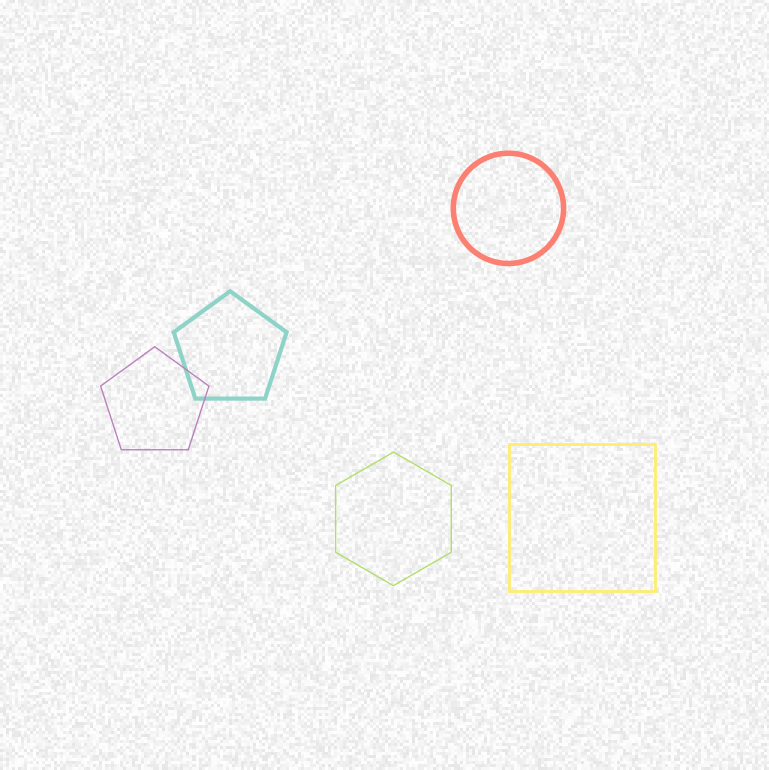[{"shape": "pentagon", "thickness": 1.5, "radius": 0.39, "center": [0.299, 0.545]}, {"shape": "circle", "thickness": 2, "radius": 0.36, "center": [0.66, 0.729]}, {"shape": "hexagon", "thickness": 0.5, "radius": 0.43, "center": [0.511, 0.326]}, {"shape": "pentagon", "thickness": 0.5, "radius": 0.37, "center": [0.201, 0.476]}, {"shape": "square", "thickness": 1, "radius": 0.48, "center": [0.756, 0.328]}]